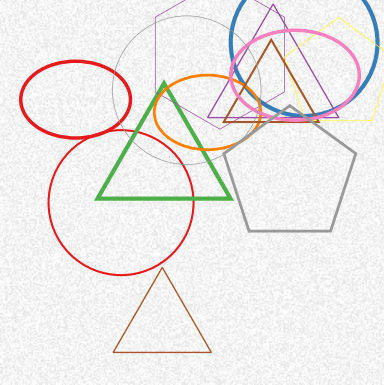[{"shape": "oval", "thickness": 2.5, "radius": 0.71, "center": [0.196, 0.741]}, {"shape": "circle", "thickness": 1.5, "radius": 0.94, "center": [0.314, 0.474]}, {"shape": "circle", "thickness": 3, "radius": 0.95, "center": [0.79, 0.889]}, {"shape": "triangle", "thickness": 3, "radius": 1.0, "center": [0.426, 0.584]}, {"shape": "hexagon", "thickness": 0.5, "radius": 0.97, "center": [0.571, 0.858]}, {"shape": "triangle", "thickness": 1, "radius": 0.98, "center": [0.709, 0.793]}, {"shape": "oval", "thickness": 2, "radius": 0.69, "center": [0.539, 0.708]}, {"shape": "pentagon", "thickness": 0.5, "radius": 0.74, "center": [0.879, 0.807]}, {"shape": "triangle", "thickness": 1, "radius": 0.74, "center": [0.421, 0.158]}, {"shape": "triangle", "thickness": 1.5, "radius": 0.71, "center": [0.705, 0.754]}, {"shape": "oval", "thickness": 2.5, "radius": 0.83, "center": [0.766, 0.805]}, {"shape": "pentagon", "thickness": 2, "radius": 0.9, "center": [0.753, 0.545]}, {"shape": "circle", "thickness": 0.5, "radius": 0.97, "center": [0.485, 0.766]}]